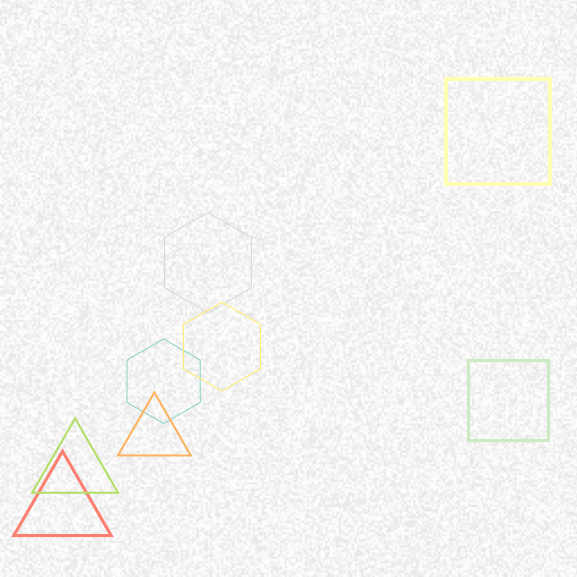[{"shape": "hexagon", "thickness": 0.5, "radius": 0.37, "center": [0.283, 0.339]}, {"shape": "square", "thickness": 2, "radius": 0.45, "center": [0.862, 0.771]}, {"shape": "triangle", "thickness": 1.5, "radius": 0.49, "center": [0.108, 0.12]}, {"shape": "triangle", "thickness": 1, "radius": 0.36, "center": [0.267, 0.247]}, {"shape": "triangle", "thickness": 1, "radius": 0.43, "center": [0.13, 0.189]}, {"shape": "hexagon", "thickness": 0.5, "radius": 0.43, "center": [0.36, 0.544]}, {"shape": "square", "thickness": 1.5, "radius": 0.35, "center": [0.88, 0.306]}, {"shape": "hexagon", "thickness": 0.5, "radius": 0.38, "center": [0.384, 0.399]}]